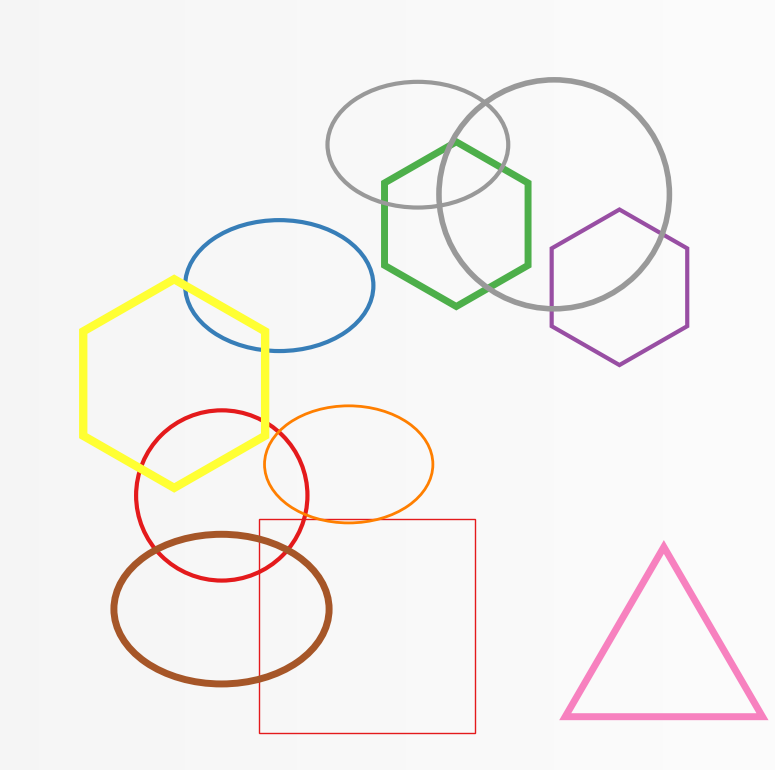[{"shape": "square", "thickness": 0.5, "radius": 0.7, "center": [0.474, 0.187]}, {"shape": "circle", "thickness": 1.5, "radius": 0.55, "center": [0.286, 0.357]}, {"shape": "oval", "thickness": 1.5, "radius": 0.61, "center": [0.36, 0.629]}, {"shape": "hexagon", "thickness": 2.5, "radius": 0.53, "center": [0.589, 0.709]}, {"shape": "hexagon", "thickness": 1.5, "radius": 0.5, "center": [0.799, 0.627]}, {"shape": "oval", "thickness": 1, "radius": 0.54, "center": [0.45, 0.397]}, {"shape": "hexagon", "thickness": 3, "radius": 0.68, "center": [0.225, 0.502]}, {"shape": "oval", "thickness": 2.5, "radius": 0.69, "center": [0.286, 0.209]}, {"shape": "triangle", "thickness": 2.5, "radius": 0.73, "center": [0.857, 0.143]}, {"shape": "oval", "thickness": 1.5, "radius": 0.58, "center": [0.539, 0.812]}, {"shape": "circle", "thickness": 2, "radius": 0.74, "center": [0.715, 0.748]}]